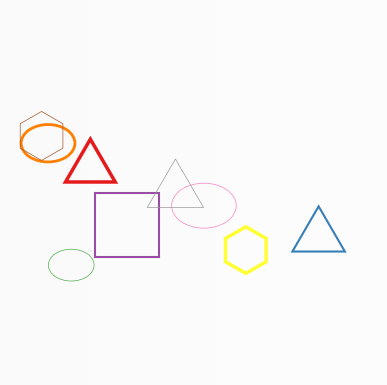[{"shape": "triangle", "thickness": 2.5, "radius": 0.37, "center": [0.233, 0.564]}, {"shape": "triangle", "thickness": 1.5, "radius": 0.39, "center": [0.822, 0.386]}, {"shape": "oval", "thickness": 0.5, "radius": 0.29, "center": [0.184, 0.311]}, {"shape": "square", "thickness": 1.5, "radius": 0.41, "center": [0.327, 0.415]}, {"shape": "oval", "thickness": 2, "radius": 0.35, "center": [0.124, 0.628]}, {"shape": "hexagon", "thickness": 2.5, "radius": 0.3, "center": [0.634, 0.35]}, {"shape": "hexagon", "thickness": 0.5, "radius": 0.32, "center": [0.107, 0.647]}, {"shape": "oval", "thickness": 0.5, "radius": 0.42, "center": [0.526, 0.466]}, {"shape": "triangle", "thickness": 0.5, "radius": 0.42, "center": [0.453, 0.503]}]